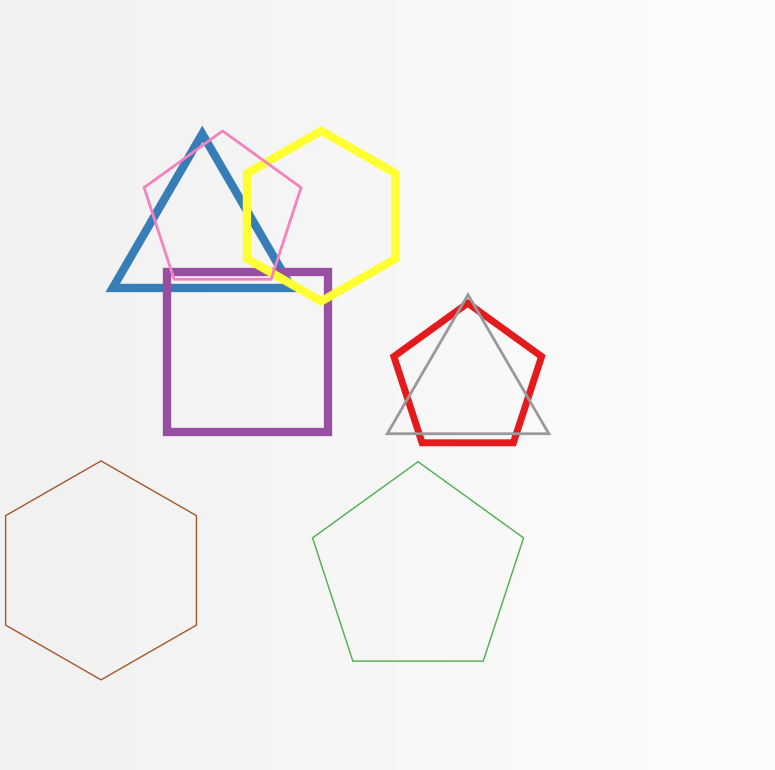[{"shape": "pentagon", "thickness": 2.5, "radius": 0.5, "center": [0.604, 0.506]}, {"shape": "triangle", "thickness": 3, "radius": 0.67, "center": [0.261, 0.693]}, {"shape": "pentagon", "thickness": 0.5, "radius": 0.72, "center": [0.539, 0.257]}, {"shape": "square", "thickness": 3, "radius": 0.52, "center": [0.32, 0.543]}, {"shape": "hexagon", "thickness": 3, "radius": 0.55, "center": [0.414, 0.719]}, {"shape": "hexagon", "thickness": 0.5, "radius": 0.71, "center": [0.13, 0.259]}, {"shape": "pentagon", "thickness": 1, "radius": 0.53, "center": [0.287, 0.723]}, {"shape": "triangle", "thickness": 1, "radius": 0.6, "center": [0.604, 0.497]}]